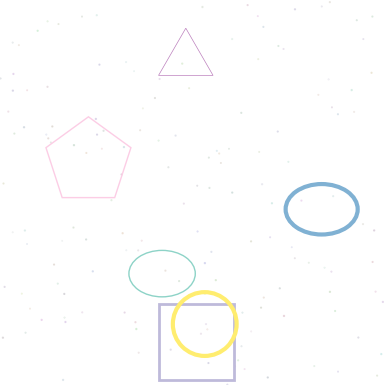[{"shape": "oval", "thickness": 1, "radius": 0.43, "center": [0.421, 0.289]}, {"shape": "square", "thickness": 2, "radius": 0.49, "center": [0.511, 0.112]}, {"shape": "oval", "thickness": 3, "radius": 0.47, "center": [0.835, 0.456]}, {"shape": "pentagon", "thickness": 1, "radius": 0.58, "center": [0.23, 0.581]}, {"shape": "triangle", "thickness": 0.5, "radius": 0.41, "center": [0.483, 0.845]}, {"shape": "circle", "thickness": 3, "radius": 0.41, "center": [0.532, 0.158]}]